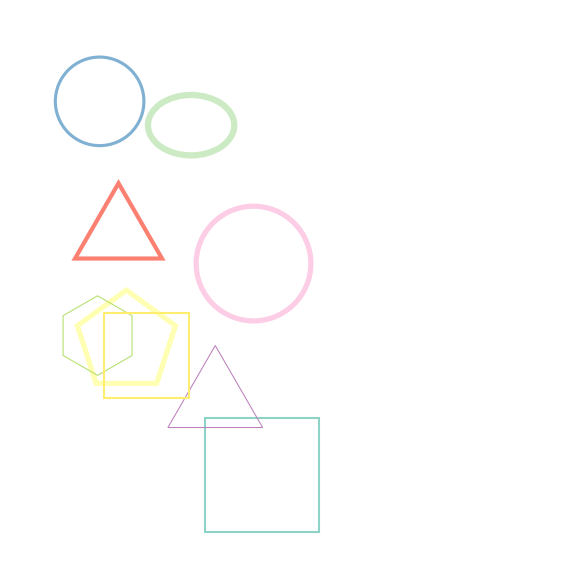[{"shape": "square", "thickness": 1, "radius": 0.49, "center": [0.454, 0.176]}, {"shape": "pentagon", "thickness": 2.5, "radius": 0.45, "center": [0.219, 0.407]}, {"shape": "triangle", "thickness": 2, "radius": 0.43, "center": [0.205, 0.595]}, {"shape": "circle", "thickness": 1.5, "radius": 0.38, "center": [0.172, 0.824]}, {"shape": "hexagon", "thickness": 0.5, "radius": 0.34, "center": [0.169, 0.418]}, {"shape": "circle", "thickness": 2.5, "radius": 0.5, "center": [0.439, 0.543]}, {"shape": "triangle", "thickness": 0.5, "radius": 0.47, "center": [0.373, 0.306]}, {"shape": "oval", "thickness": 3, "radius": 0.37, "center": [0.331, 0.782]}, {"shape": "square", "thickness": 1, "radius": 0.37, "center": [0.254, 0.384]}]